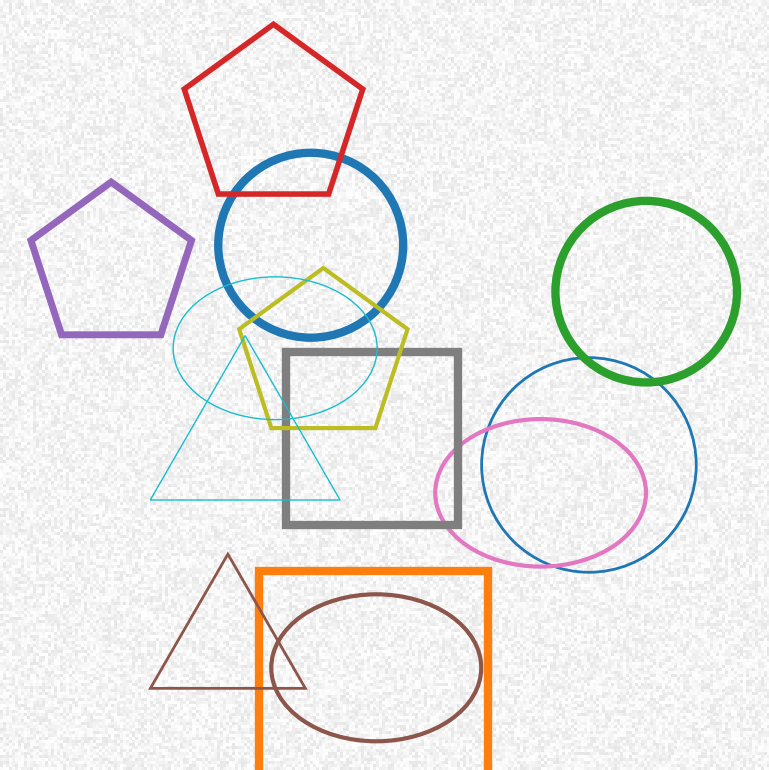[{"shape": "circle", "thickness": 1, "radius": 0.7, "center": [0.765, 0.396]}, {"shape": "circle", "thickness": 3, "radius": 0.6, "center": [0.404, 0.682]}, {"shape": "square", "thickness": 3, "radius": 0.74, "center": [0.485, 0.109]}, {"shape": "circle", "thickness": 3, "radius": 0.59, "center": [0.839, 0.621]}, {"shape": "pentagon", "thickness": 2, "radius": 0.61, "center": [0.355, 0.847]}, {"shape": "pentagon", "thickness": 2.5, "radius": 0.55, "center": [0.144, 0.654]}, {"shape": "oval", "thickness": 1.5, "radius": 0.68, "center": [0.489, 0.133]}, {"shape": "triangle", "thickness": 1, "radius": 0.58, "center": [0.296, 0.164]}, {"shape": "oval", "thickness": 1.5, "radius": 0.68, "center": [0.702, 0.36]}, {"shape": "square", "thickness": 3, "radius": 0.56, "center": [0.483, 0.431]}, {"shape": "pentagon", "thickness": 1.5, "radius": 0.57, "center": [0.42, 0.537]}, {"shape": "triangle", "thickness": 0.5, "radius": 0.71, "center": [0.318, 0.422]}, {"shape": "oval", "thickness": 0.5, "radius": 0.66, "center": [0.357, 0.548]}]